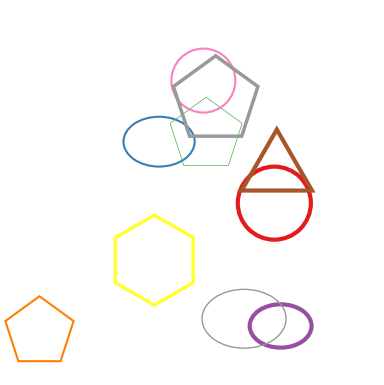[{"shape": "circle", "thickness": 3, "radius": 0.47, "center": [0.713, 0.472]}, {"shape": "oval", "thickness": 1.5, "radius": 0.46, "center": [0.413, 0.632]}, {"shape": "pentagon", "thickness": 0.5, "radius": 0.49, "center": [0.535, 0.649]}, {"shape": "oval", "thickness": 3, "radius": 0.4, "center": [0.729, 0.153]}, {"shape": "pentagon", "thickness": 1.5, "radius": 0.47, "center": [0.103, 0.137]}, {"shape": "hexagon", "thickness": 2.5, "radius": 0.58, "center": [0.401, 0.324]}, {"shape": "triangle", "thickness": 3, "radius": 0.53, "center": [0.719, 0.558]}, {"shape": "circle", "thickness": 1.5, "radius": 0.42, "center": [0.528, 0.791]}, {"shape": "oval", "thickness": 1, "radius": 0.55, "center": [0.634, 0.172]}, {"shape": "pentagon", "thickness": 2.5, "radius": 0.58, "center": [0.56, 0.74]}]